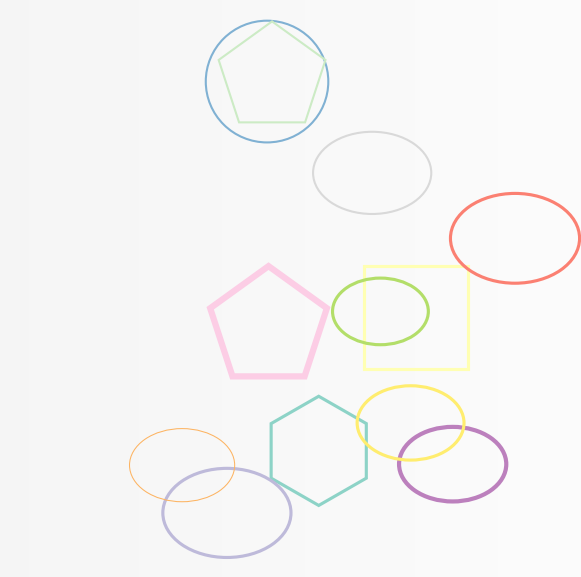[{"shape": "hexagon", "thickness": 1.5, "radius": 0.47, "center": [0.548, 0.218]}, {"shape": "square", "thickness": 1.5, "radius": 0.45, "center": [0.716, 0.449]}, {"shape": "oval", "thickness": 1.5, "radius": 0.55, "center": [0.39, 0.111]}, {"shape": "oval", "thickness": 1.5, "radius": 0.56, "center": [0.886, 0.586]}, {"shape": "circle", "thickness": 1, "radius": 0.53, "center": [0.459, 0.858]}, {"shape": "oval", "thickness": 0.5, "radius": 0.45, "center": [0.313, 0.194]}, {"shape": "oval", "thickness": 1.5, "radius": 0.41, "center": [0.655, 0.46]}, {"shape": "pentagon", "thickness": 3, "radius": 0.53, "center": [0.462, 0.433]}, {"shape": "oval", "thickness": 1, "radius": 0.51, "center": [0.64, 0.7]}, {"shape": "oval", "thickness": 2, "radius": 0.46, "center": [0.779, 0.195]}, {"shape": "pentagon", "thickness": 1, "radius": 0.48, "center": [0.468, 0.865]}, {"shape": "oval", "thickness": 1.5, "radius": 0.46, "center": [0.706, 0.267]}]